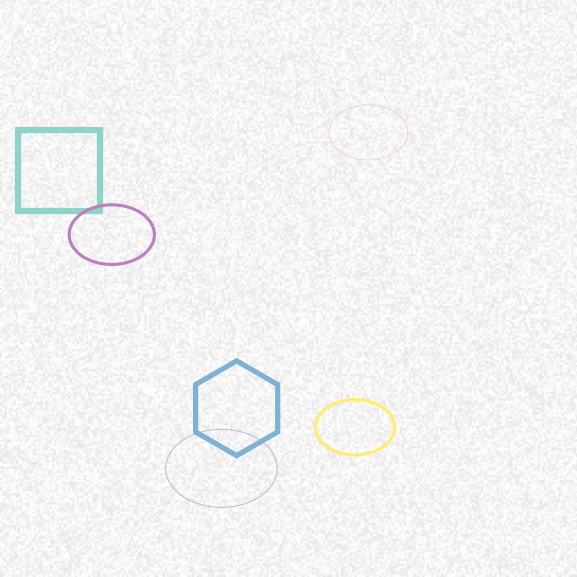[{"shape": "square", "thickness": 3, "radius": 0.35, "center": [0.103, 0.704]}, {"shape": "oval", "thickness": 0.5, "radius": 0.48, "center": [0.383, 0.188]}, {"shape": "hexagon", "thickness": 2.5, "radius": 0.41, "center": [0.41, 0.292]}, {"shape": "oval", "thickness": 0.5, "radius": 0.34, "center": [0.638, 0.77]}, {"shape": "oval", "thickness": 1.5, "radius": 0.37, "center": [0.194, 0.593]}, {"shape": "oval", "thickness": 1.5, "radius": 0.34, "center": [0.615, 0.259]}]